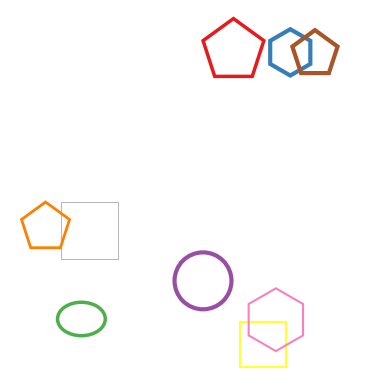[{"shape": "pentagon", "thickness": 2.5, "radius": 0.41, "center": [0.606, 0.869]}, {"shape": "hexagon", "thickness": 3, "radius": 0.3, "center": [0.754, 0.864]}, {"shape": "oval", "thickness": 2.5, "radius": 0.31, "center": [0.211, 0.171]}, {"shape": "circle", "thickness": 3, "radius": 0.37, "center": [0.527, 0.271]}, {"shape": "pentagon", "thickness": 2, "radius": 0.33, "center": [0.118, 0.41]}, {"shape": "square", "thickness": 1.5, "radius": 0.3, "center": [0.684, 0.105]}, {"shape": "pentagon", "thickness": 3, "radius": 0.31, "center": [0.818, 0.86]}, {"shape": "hexagon", "thickness": 1.5, "radius": 0.41, "center": [0.716, 0.17]}, {"shape": "square", "thickness": 0.5, "radius": 0.37, "center": [0.233, 0.402]}]